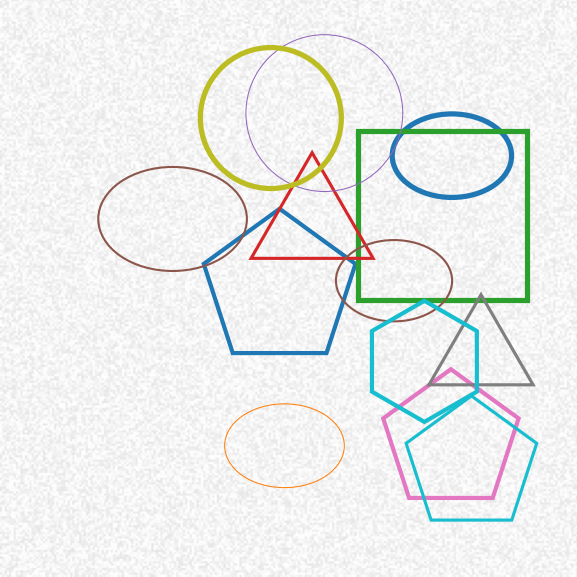[{"shape": "oval", "thickness": 2.5, "radius": 0.52, "center": [0.783, 0.73]}, {"shape": "pentagon", "thickness": 2, "radius": 0.69, "center": [0.484, 0.499]}, {"shape": "oval", "thickness": 0.5, "radius": 0.52, "center": [0.493, 0.227]}, {"shape": "square", "thickness": 2.5, "radius": 0.73, "center": [0.766, 0.626]}, {"shape": "triangle", "thickness": 1.5, "radius": 0.61, "center": [0.54, 0.613]}, {"shape": "circle", "thickness": 0.5, "radius": 0.68, "center": [0.562, 0.803]}, {"shape": "oval", "thickness": 1, "radius": 0.5, "center": [0.682, 0.513]}, {"shape": "oval", "thickness": 1, "radius": 0.64, "center": [0.299, 0.62]}, {"shape": "pentagon", "thickness": 2, "radius": 0.62, "center": [0.781, 0.237]}, {"shape": "triangle", "thickness": 1.5, "radius": 0.52, "center": [0.833, 0.385]}, {"shape": "circle", "thickness": 2.5, "radius": 0.61, "center": [0.469, 0.795]}, {"shape": "pentagon", "thickness": 1.5, "radius": 0.59, "center": [0.816, 0.195]}, {"shape": "hexagon", "thickness": 2, "radius": 0.52, "center": [0.735, 0.373]}]